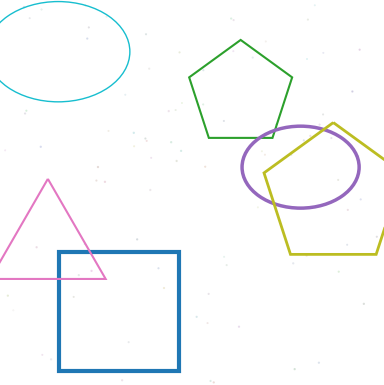[{"shape": "square", "thickness": 3, "radius": 0.78, "center": [0.309, 0.191]}, {"shape": "pentagon", "thickness": 1.5, "radius": 0.7, "center": [0.625, 0.756]}, {"shape": "oval", "thickness": 2.5, "radius": 0.76, "center": [0.781, 0.566]}, {"shape": "triangle", "thickness": 1.5, "radius": 0.87, "center": [0.124, 0.362]}, {"shape": "pentagon", "thickness": 2, "radius": 0.95, "center": [0.866, 0.492]}, {"shape": "oval", "thickness": 1, "radius": 0.93, "center": [0.151, 0.866]}]